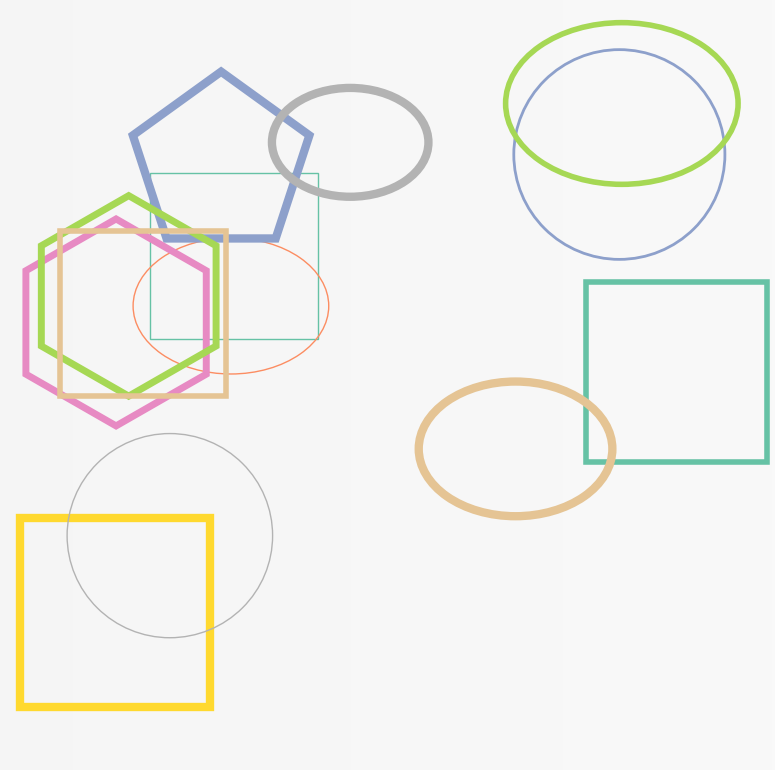[{"shape": "square", "thickness": 0.5, "radius": 0.54, "center": [0.302, 0.668]}, {"shape": "square", "thickness": 2, "radius": 0.58, "center": [0.873, 0.516]}, {"shape": "oval", "thickness": 0.5, "radius": 0.63, "center": [0.298, 0.603]}, {"shape": "pentagon", "thickness": 3, "radius": 0.6, "center": [0.285, 0.787]}, {"shape": "circle", "thickness": 1, "radius": 0.68, "center": [0.799, 0.799]}, {"shape": "hexagon", "thickness": 2.5, "radius": 0.67, "center": [0.15, 0.581]}, {"shape": "oval", "thickness": 2, "radius": 0.75, "center": [0.802, 0.866]}, {"shape": "hexagon", "thickness": 2.5, "radius": 0.65, "center": [0.166, 0.616]}, {"shape": "square", "thickness": 3, "radius": 0.61, "center": [0.148, 0.205]}, {"shape": "oval", "thickness": 3, "radius": 0.62, "center": [0.665, 0.417]}, {"shape": "square", "thickness": 2, "radius": 0.54, "center": [0.185, 0.593]}, {"shape": "circle", "thickness": 0.5, "radius": 0.66, "center": [0.219, 0.304]}, {"shape": "oval", "thickness": 3, "radius": 0.5, "center": [0.452, 0.815]}]